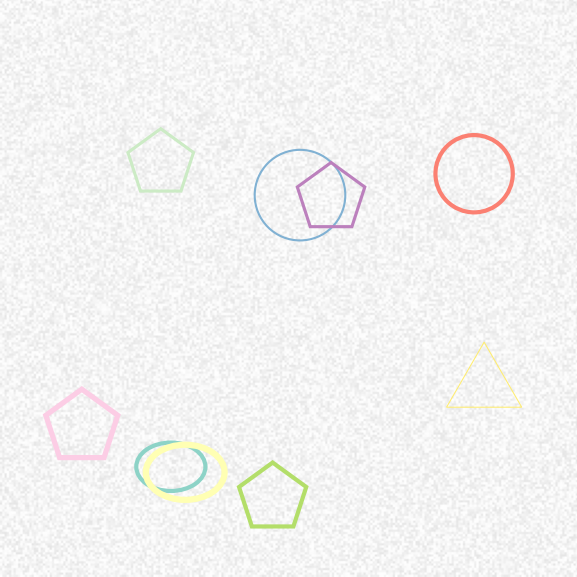[{"shape": "oval", "thickness": 2, "radius": 0.3, "center": [0.296, 0.191]}, {"shape": "oval", "thickness": 3, "radius": 0.34, "center": [0.321, 0.181]}, {"shape": "circle", "thickness": 2, "radius": 0.33, "center": [0.821, 0.698]}, {"shape": "circle", "thickness": 1, "radius": 0.39, "center": [0.519, 0.661]}, {"shape": "pentagon", "thickness": 2, "radius": 0.31, "center": [0.472, 0.137]}, {"shape": "pentagon", "thickness": 2.5, "radius": 0.33, "center": [0.142, 0.26]}, {"shape": "pentagon", "thickness": 1.5, "radius": 0.31, "center": [0.573, 0.656]}, {"shape": "pentagon", "thickness": 1.5, "radius": 0.3, "center": [0.278, 0.717]}, {"shape": "triangle", "thickness": 0.5, "radius": 0.38, "center": [0.838, 0.332]}]